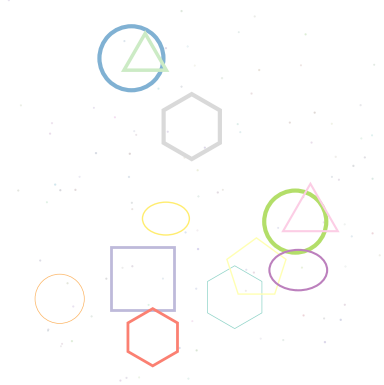[{"shape": "hexagon", "thickness": 0.5, "radius": 0.41, "center": [0.61, 0.228]}, {"shape": "pentagon", "thickness": 1, "radius": 0.4, "center": [0.666, 0.301]}, {"shape": "square", "thickness": 2, "radius": 0.41, "center": [0.369, 0.277]}, {"shape": "hexagon", "thickness": 2, "radius": 0.37, "center": [0.397, 0.124]}, {"shape": "circle", "thickness": 3, "radius": 0.42, "center": [0.341, 0.849]}, {"shape": "circle", "thickness": 0.5, "radius": 0.32, "center": [0.155, 0.224]}, {"shape": "circle", "thickness": 3, "radius": 0.4, "center": [0.767, 0.424]}, {"shape": "triangle", "thickness": 1.5, "radius": 0.41, "center": [0.806, 0.441]}, {"shape": "hexagon", "thickness": 3, "radius": 0.42, "center": [0.498, 0.671]}, {"shape": "oval", "thickness": 1.5, "radius": 0.38, "center": [0.775, 0.298]}, {"shape": "triangle", "thickness": 2.5, "radius": 0.32, "center": [0.377, 0.85]}, {"shape": "oval", "thickness": 1, "radius": 0.3, "center": [0.431, 0.432]}]